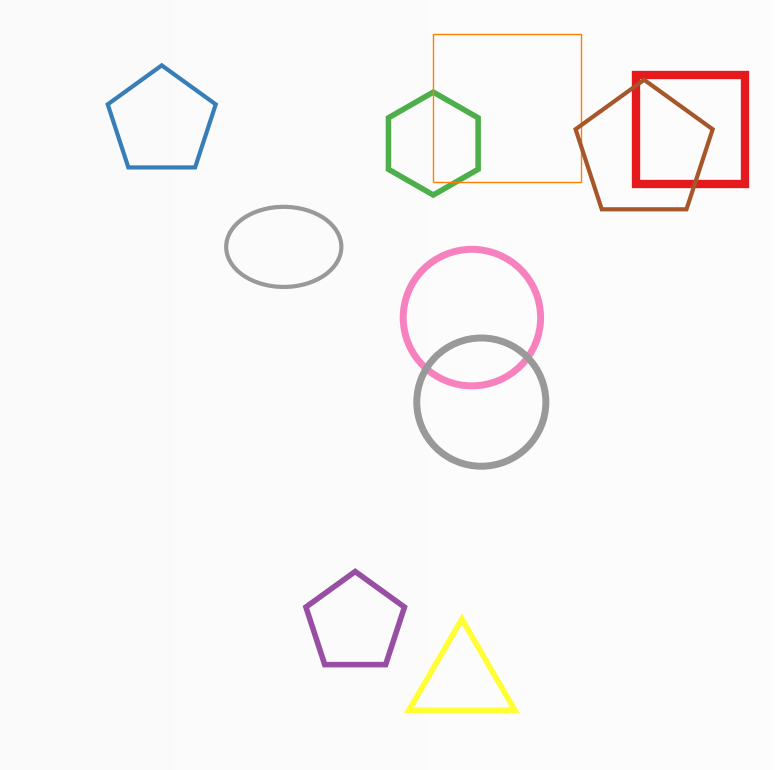[{"shape": "square", "thickness": 3, "radius": 0.35, "center": [0.891, 0.832]}, {"shape": "pentagon", "thickness": 1.5, "radius": 0.37, "center": [0.209, 0.842]}, {"shape": "hexagon", "thickness": 2, "radius": 0.33, "center": [0.559, 0.814]}, {"shape": "pentagon", "thickness": 2, "radius": 0.33, "center": [0.458, 0.191]}, {"shape": "square", "thickness": 0.5, "radius": 0.48, "center": [0.654, 0.86]}, {"shape": "triangle", "thickness": 2, "radius": 0.4, "center": [0.596, 0.117]}, {"shape": "pentagon", "thickness": 1.5, "radius": 0.46, "center": [0.831, 0.803]}, {"shape": "circle", "thickness": 2.5, "radius": 0.44, "center": [0.609, 0.588]}, {"shape": "oval", "thickness": 1.5, "radius": 0.37, "center": [0.366, 0.679]}, {"shape": "circle", "thickness": 2.5, "radius": 0.42, "center": [0.621, 0.478]}]